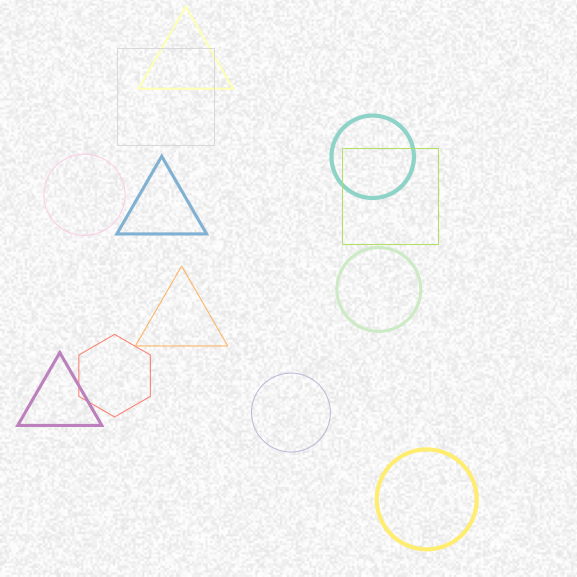[{"shape": "circle", "thickness": 2, "radius": 0.36, "center": [0.645, 0.728]}, {"shape": "triangle", "thickness": 1, "radius": 0.47, "center": [0.322, 0.893]}, {"shape": "circle", "thickness": 0.5, "radius": 0.34, "center": [0.504, 0.285]}, {"shape": "hexagon", "thickness": 0.5, "radius": 0.36, "center": [0.198, 0.349]}, {"shape": "triangle", "thickness": 1.5, "radius": 0.45, "center": [0.28, 0.639]}, {"shape": "triangle", "thickness": 0.5, "radius": 0.46, "center": [0.314, 0.446]}, {"shape": "square", "thickness": 0.5, "radius": 0.42, "center": [0.675, 0.659]}, {"shape": "circle", "thickness": 0.5, "radius": 0.35, "center": [0.146, 0.662]}, {"shape": "square", "thickness": 0.5, "radius": 0.42, "center": [0.286, 0.832]}, {"shape": "triangle", "thickness": 1.5, "radius": 0.42, "center": [0.104, 0.304]}, {"shape": "circle", "thickness": 1.5, "radius": 0.36, "center": [0.656, 0.498]}, {"shape": "circle", "thickness": 2, "radius": 0.43, "center": [0.739, 0.134]}]